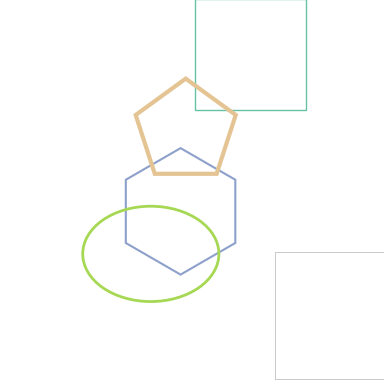[{"shape": "square", "thickness": 1, "radius": 0.72, "center": [0.651, 0.858]}, {"shape": "hexagon", "thickness": 1.5, "radius": 0.82, "center": [0.469, 0.451]}, {"shape": "oval", "thickness": 2, "radius": 0.88, "center": [0.392, 0.341]}, {"shape": "pentagon", "thickness": 3, "radius": 0.68, "center": [0.482, 0.659]}, {"shape": "square", "thickness": 0.5, "radius": 0.82, "center": [0.879, 0.181]}]